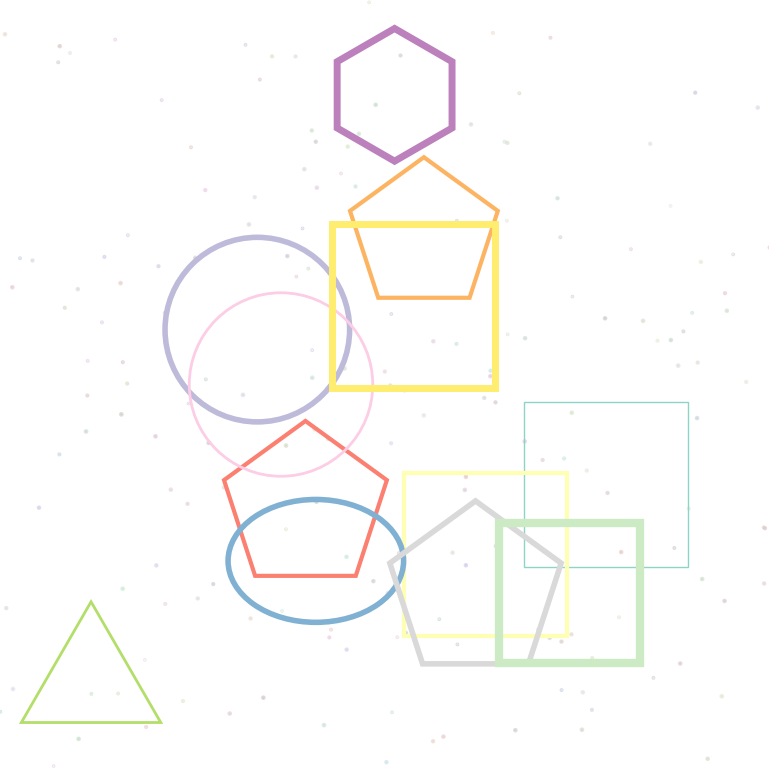[{"shape": "square", "thickness": 0.5, "radius": 0.53, "center": [0.787, 0.371]}, {"shape": "square", "thickness": 1.5, "radius": 0.53, "center": [0.631, 0.28]}, {"shape": "circle", "thickness": 2, "radius": 0.6, "center": [0.334, 0.572]}, {"shape": "pentagon", "thickness": 1.5, "radius": 0.56, "center": [0.397, 0.342]}, {"shape": "oval", "thickness": 2, "radius": 0.57, "center": [0.41, 0.272]}, {"shape": "pentagon", "thickness": 1.5, "radius": 0.5, "center": [0.551, 0.695]}, {"shape": "triangle", "thickness": 1, "radius": 0.52, "center": [0.118, 0.114]}, {"shape": "circle", "thickness": 1, "radius": 0.6, "center": [0.365, 0.501]}, {"shape": "pentagon", "thickness": 2, "radius": 0.58, "center": [0.618, 0.232]}, {"shape": "hexagon", "thickness": 2.5, "radius": 0.43, "center": [0.512, 0.877]}, {"shape": "square", "thickness": 3, "radius": 0.46, "center": [0.74, 0.229]}, {"shape": "square", "thickness": 2.5, "radius": 0.53, "center": [0.537, 0.603]}]